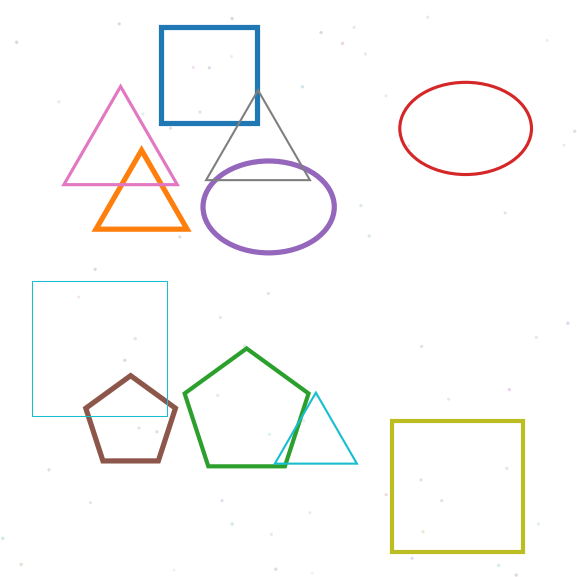[{"shape": "square", "thickness": 2.5, "radius": 0.41, "center": [0.362, 0.869]}, {"shape": "triangle", "thickness": 2.5, "radius": 0.46, "center": [0.245, 0.648]}, {"shape": "pentagon", "thickness": 2, "radius": 0.56, "center": [0.427, 0.283]}, {"shape": "oval", "thickness": 1.5, "radius": 0.57, "center": [0.806, 0.777]}, {"shape": "oval", "thickness": 2.5, "radius": 0.57, "center": [0.465, 0.641]}, {"shape": "pentagon", "thickness": 2.5, "radius": 0.41, "center": [0.226, 0.267]}, {"shape": "triangle", "thickness": 1.5, "radius": 0.57, "center": [0.209, 0.736]}, {"shape": "triangle", "thickness": 1, "radius": 0.52, "center": [0.447, 0.739]}, {"shape": "square", "thickness": 2, "radius": 0.57, "center": [0.792, 0.156]}, {"shape": "square", "thickness": 0.5, "radius": 0.59, "center": [0.172, 0.395]}, {"shape": "triangle", "thickness": 1, "radius": 0.41, "center": [0.547, 0.237]}]